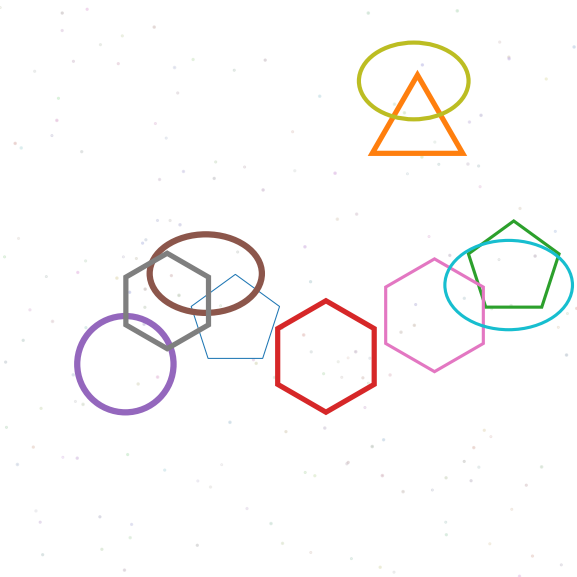[{"shape": "pentagon", "thickness": 0.5, "radius": 0.4, "center": [0.408, 0.444]}, {"shape": "triangle", "thickness": 2.5, "radius": 0.45, "center": [0.723, 0.779]}, {"shape": "pentagon", "thickness": 1.5, "radius": 0.41, "center": [0.89, 0.534]}, {"shape": "hexagon", "thickness": 2.5, "radius": 0.48, "center": [0.564, 0.382]}, {"shape": "circle", "thickness": 3, "radius": 0.42, "center": [0.217, 0.368]}, {"shape": "oval", "thickness": 3, "radius": 0.49, "center": [0.356, 0.525]}, {"shape": "hexagon", "thickness": 1.5, "radius": 0.49, "center": [0.752, 0.453]}, {"shape": "hexagon", "thickness": 2.5, "radius": 0.41, "center": [0.289, 0.478]}, {"shape": "oval", "thickness": 2, "radius": 0.47, "center": [0.716, 0.859]}, {"shape": "oval", "thickness": 1.5, "radius": 0.55, "center": [0.881, 0.506]}]